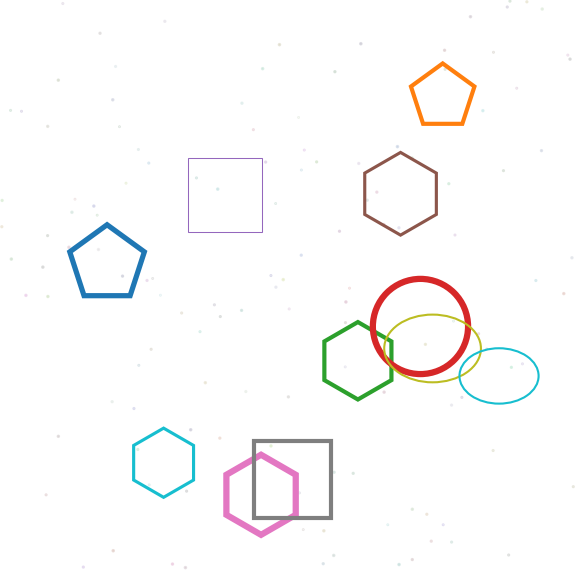[{"shape": "pentagon", "thickness": 2.5, "radius": 0.34, "center": [0.185, 0.542]}, {"shape": "pentagon", "thickness": 2, "radius": 0.29, "center": [0.767, 0.831]}, {"shape": "hexagon", "thickness": 2, "radius": 0.34, "center": [0.62, 0.374]}, {"shape": "circle", "thickness": 3, "radius": 0.41, "center": [0.728, 0.434]}, {"shape": "square", "thickness": 0.5, "radius": 0.32, "center": [0.389, 0.661]}, {"shape": "hexagon", "thickness": 1.5, "radius": 0.36, "center": [0.694, 0.664]}, {"shape": "hexagon", "thickness": 3, "radius": 0.35, "center": [0.452, 0.142]}, {"shape": "square", "thickness": 2, "radius": 0.33, "center": [0.506, 0.168]}, {"shape": "oval", "thickness": 1, "radius": 0.42, "center": [0.749, 0.396]}, {"shape": "oval", "thickness": 1, "radius": 0.34, "center": [0.864, 0.348]}, {"shape": "hexagon", "thickness": 1.5, "radius": 0.3, "center": [0.283, 0.198]}]